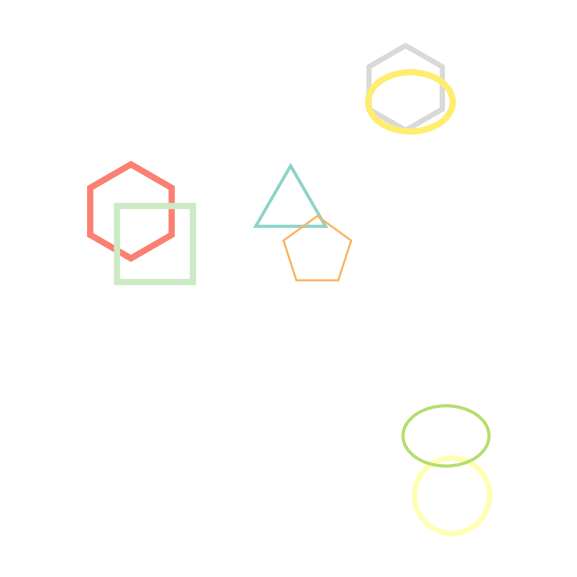[{"shape": "triangle", "thickness": 1.5, "radius": 0.35, "center": [0.503, 0.642]}, {"shape": "circle", "thickness": 2.5, "radius": 0.33, "center": [0.783, 0.141]}, {"shape": "hexagon", "thickness": 3, "radius": 0.41, "center": [0.227, 0.633]}, {"shape": "pentagon", "thickness": 1, "radius": 0.31, "center": [0.549, 0.564]}, {"shape": "oval", "thickness": 1.5, "radius": 0.37, "center": [0.772, 0.244]}, {"shape": "hexagon", "thickness": 2.5, "radius": 0.37, "center": [0.702, 0.847]}, {"shape": "square", "thickness": 3, "radius": 0.33, "center": [0.269, 0.577]}, {"shape": "oval", "thickness": 3, "radius": 0.37, "center": [0.711, 0.823]}]